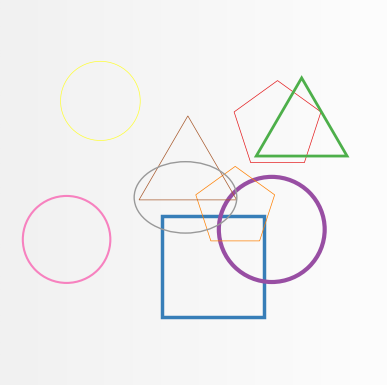[{"shape": "pentagon", "thickness": 0.5, "radius": 0.59, "center": [0.716, 0.673]}, {"shape": "square", "thickness": 2.5, "radius": 0.66, "center": [0.55, 0.308]}, {"shape": "triangle", "thickness": 2, "radius": 0.68, "center": [0.778, 0.662]}, {"shape": "circle", "thickness": 3, "radius": 0.68, "center": [0.701, 0.404]}, {"shape": "pentagon", "thickness": 0.5, "radius": 0.53, "center": [0.607, 0.461]}, {"shape": "circle", "thickness": 0.5, "radius": 0.51, "center": [0.259, 0.738]}, {"shape": "triangle", "thickness": 0.5, "radius": 0.73, "center": [0.485, 0.554]}, {"shape": "circle", "thickness": 1.5, "radius": 0.56, "center": [0.172, 0.378]}, {"shape": "oval", "thickness": 1, "radius": 0.66, "center": [0.479, 0.487]}]